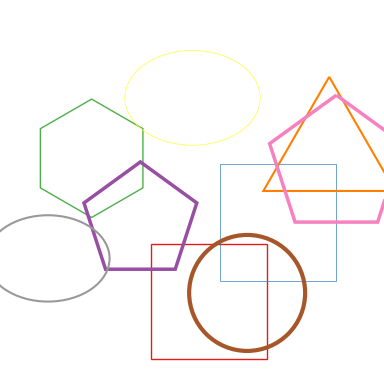[{"shape": "square", "thickness": 1, "radius": 0.75, "center": [0.543, 0.217]}, {"shape": "square", "thickness": 0.5, "radius": 0.76, "center": [0.722, 0.421]}, {"shape": "hexagon", "thickness": 1, "radius": 0.77, "center": [0.238, 0.589]}, {"shape": "pentagon", "thickness": 2.5, "radius": 0.77, "center": [0.365, 0.425]}, {"shape": "triangle", "thickness": 1.5, "radius": 0.99, "center": [0.855, 0.603]}, {"shape": "oval", "thickness": 0.5, "radius": 0.88, "center": [0.5, 0.746]}, {"shape": "circle", "thickness": 3, "radius": 0.75, "center": [0.642, 0.239]}, {"shape": "pentagon", "thickness": 2.5, "radius": 0.91, "center": [0.874, 0.571]}, {"shape": "oval", "thickness": 1.5, "radius": 0.8, "center": [0.125, 0.329]}]